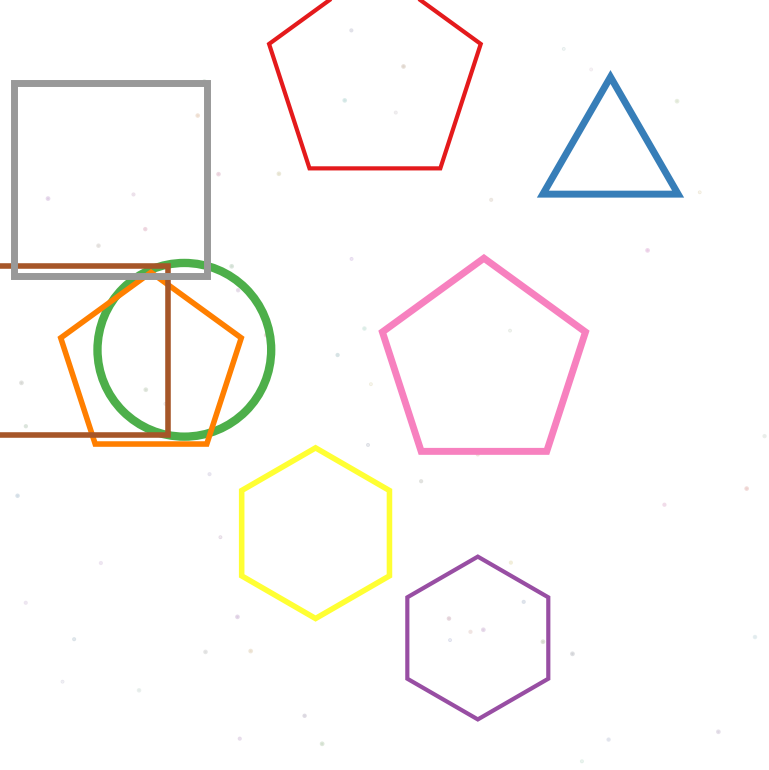[{"shape": "pentagon", "thickness": 1.5, "radius": 0.72, "center": [0.487, 0.898]}, {"shape": "triangle", "thickness": 2.5, "radius": 0.51, "center": [0.793, 0.799]}, {"shape": "circle", "thickness": 3, "radius": 0.56, "center": [0.239, 0.546]}, {"shape": "hexagon", "thickness": 1.5, "radius": 0.53, "center": [0.621, 0.171]}, {"shape": "pentagon", "thickness": 2, "radius": 0.62, "center": [0.196, 0.523]}, {"shape": "hexagon", "thickness": 2, "radius": 0.55, "center": [0.41, 0.308]}, {"shape": "square", "thickness": 2, "radius": 0.55, "center": [0.109, 0.545]}, {"shape": "pentagon", "thickness": 2.5, "radius": 0.69, "center": [0.628, 0.526]}, {"shape": "square", "thickness": 2.5, "radius": 0.63, "center": [0.144, 0.767]}]